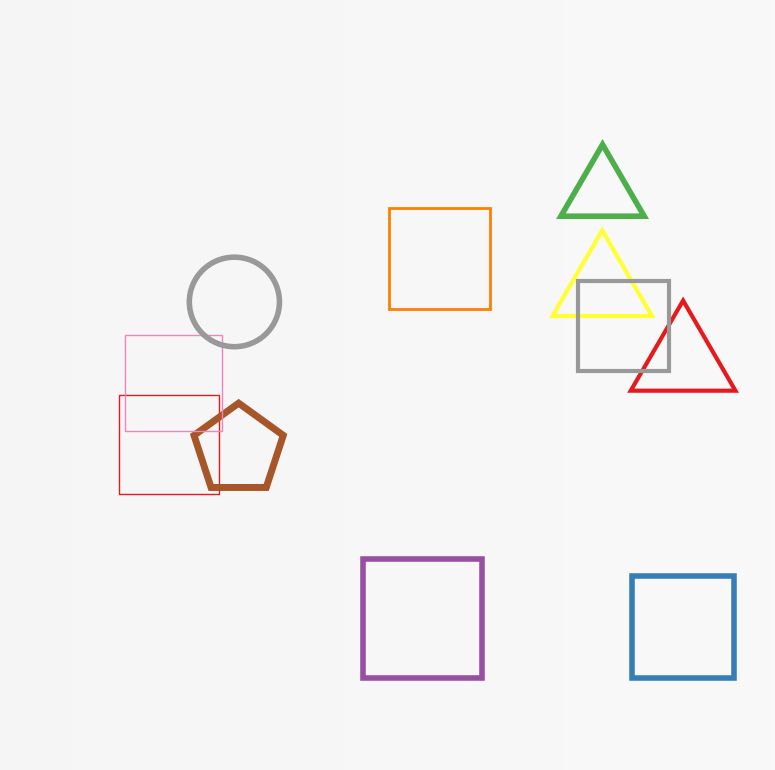[{"shape": "square", "thickness": 0.5, "radius": 0.32, "center": [0.218, 0.423]}, {"shape": "triangle", "thickness": 1.5, "radius": 0.39, "center": [0.881, 0.532]}, {"shape": "square", "thickness": 2, "radius": 0.33, "center": [0.881, 0.186]}, {"shape": "triangle", "thickness": 2, "radius": 0.31, "center": [0.777, 0.75]}, {"shape": "square", "thickness": 2, "radius": 0.39, "center": [0.545, 0.196]}, {"shape": "square", "thickness": 1, "radius": 0.33, "center": [0.567, 0.664]}, {"shape": "triangle", "thickness": 1.5, "radius": 0.37, "center": [0.777, 0.627]}, {"shape": "pentagon", "thickness": 2.5, "radius": 0.3, "center": [0.308, 0.416]}, {"shape": "square", "thickness": 0.5, "radius": 0.31, "center": [0.224, 0.503]}, {"shape": "circle", "thickness": 2, "radius": 0.29, "center": [0.302, 0.608]}, {"shape": "square", "thickness": 1.5, "radius": 0.29, "center": [0.805, 0.577]}]